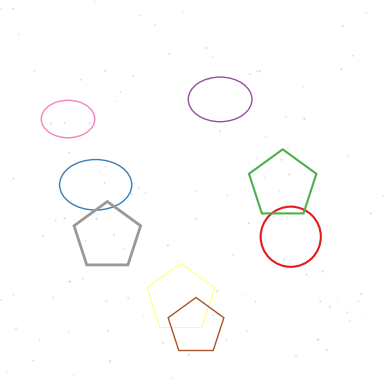[{"shape": "circle", "thickness": 1.5, "radius": 0.39, "center": [0.755, 0.385]}, {"shape": "oval", "thickness": 1, "radius": 0.47, "center": [0.248, 0.52]}, {"shape": "pentagon", "thickness": 1.5, "radius": 0.46, "center": [0.734, 0.52]}, {"shape": "oval", "thickness": 1, "radius": 0.41, "center": [0.572, 0.742]}, {"shape": "pentagon", "thickness": 0.5, "radius": 0.46, "center": [0.47, 0.224]}, {"shape": "pentagon", "thickness": 1, "radius": 0.38, "center": [0.509, 0.151]}, {"shape": "oval", "thickness": 1, "radius": 0.35, "center": [0.177, 0.691]}, {"shape": "pentagon", "thickness": 2, "radius": 0.45, "center": [0.279, 0.386]}]